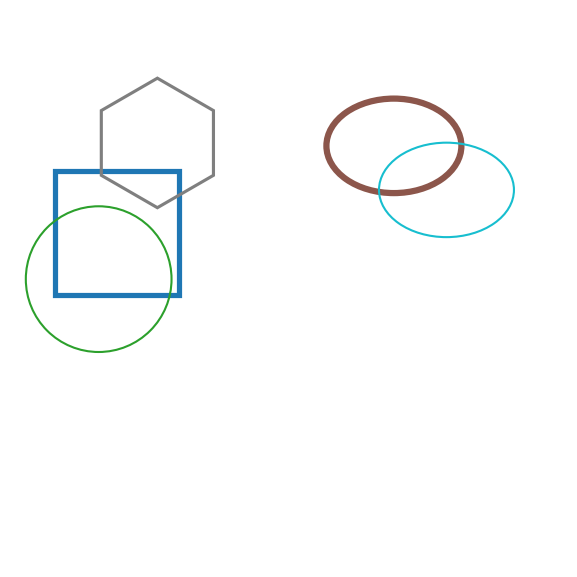[{"shape": "square", "thickness": 2.5, "radius": 0.54, "center": [0.203, 0.595]}, {"shape": "circle", "thickness": 1, "radius": 0.63, "center": [0.171, 0.516]}, {"shape": "oval", "thickness": 3, "radius": 0.58, "center": [0.682, 0.747]}, {"shape": "hexagon", "thickness": 1.5, "radius": 0.56, "center": [0.273, 0.752]}, {"shape": "oval", "thickness": 1, "radius": 0.58, "center": [0.773, 0.67]}]